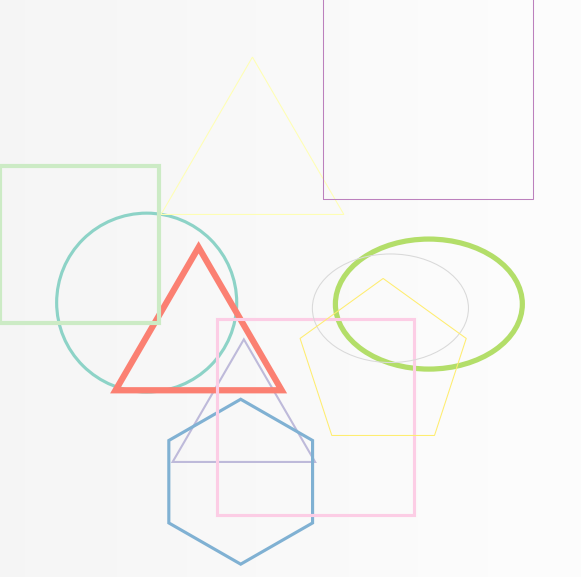[{"shape": "circle", "thickness": 1.5, "radius": 0.77, "center": [0.252, 0.475]}, {"shape": "triangle", "thickness": 0.5, "radius": 0.91, "center": [0.434, 0.719]}, {"shape": "triangle", "thickness": 1, "radius": 0.71, "center": [0.42, 0.27]}, {"shape": "triangle", "thickness": 3, "radius": 0.83, "center": [0.342, 0.406]}, {"shape": "hexagon", "thickness": 1.5, "radius": 0.71, "center": [0.414, 0.165]}, {"shape": "oval", "thickness": 2.5, "radius": 0.8, "center": [0.738, 0.473]}, {"shape": "square", "thickness": 1.5, "radius": 0.85, "center": [0.543, 0.278]}, {"shape": "oval", "thickness": 0.5, "radius": 0.67, "center": [0.672, 0.465]}, {"shape": "square", "thickness": 0.5, "radius": 0.9, "center": [0.736, 0.836]}, {"shape": "square", "thickness": 2, "radius": 0.68, "center": [0.137, 0.576]}, {"shape": "pentagon", "thickness": 0.5, "radius": 0.75, "center": [0.659, 0.367]}]